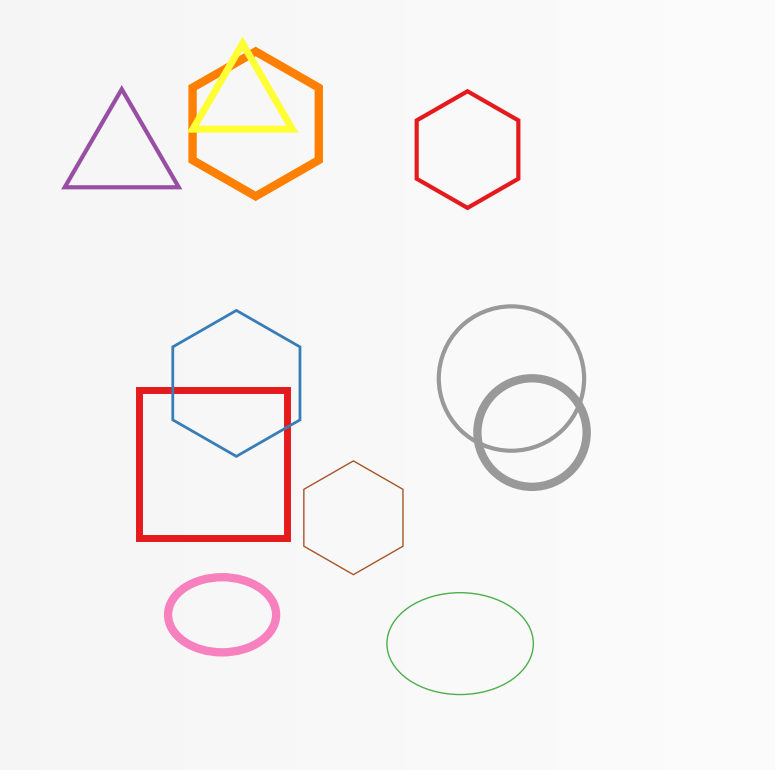[{"shape": "hexagon", "thickness": 1.5, "radius": 0.38, "center": [0.603, 0.806]}, {"shape": "square", "thickness": 2.5, "radius": 0.48, "center": [0.275, 0.397]}, {"shape": "hexagon", "thickness": 1, "radius": 0.47, "center": [0.305, 0.502]}, {"shape": "oval", "thickness": 0.5, "radius": 0.47, "center": [0.594, 0.164]}, {"shape": "triangle", "thickness": 1.5, "radius": 0.42, "center": [0.157, 0.799]}, {"shape": "hexagon", "thickness": 3, "radius": 0.47, "center": [0.33, 0.839]}, {"shape": "triangle", "thickness": 2.5, "radius": 0.37, "center": [0.313, 0.869]}, {"shape": "hexagon", "thickness": 0.5, "radius": 0.37, "center": [0.456, 0.328]}, {"shape": "oval", "thickness": 3, "radius": 0.35, "center": [0.287, 0.202]}, {"shape": "circle", "thickness": 1.5, "radius": 0.47, "center": [0.66, 0.508]}, {"shape": "circle", "thickness": 3, "radius": 0.35, "center": [0.686, 0.438]}]